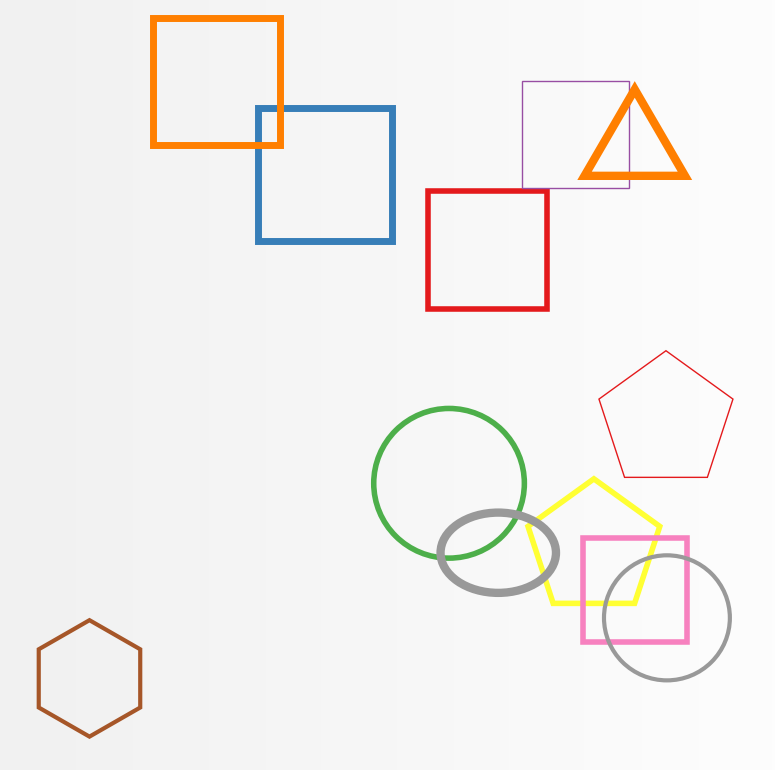[{"shape": "pentagon", "thickness": 0.5, "radius": 0.45, "center": [0.859, 0.454]}, {"shape": "square", "thickness": 2, "radius": 0.38, "center": [0.629, 0.675]}, {"shape": "square", "thickness": 2.5, "radius": 0.43, "center": [0.419, 0.773]}, {"shape": "circle", "thickness": 2, "radius": 0.49, "center": [0.579, 0.372]}, {"shape": "square", "thickness": 0.5, "radius": 0.35, "center": [0.743, 0.825]}, {"shape": "square", "thickness": 2.5, "radius": 0.41, "center": [0.279, 0.894]}, {"shape": "triangle", "thickness": 3, "radius": 0.37, "center": [0.819, 0.809]}, {"shape": "pentagon", "thickness": 2, "radius": 0.45, "center": [0.766, 0.289]}, {"shape": "hexagon", "thickness": 1.5, "radius": 0.38, "center": [0.115, 0.119]}, {"shape": "square", "thickness": 2, "radius": 0.34, "center": [0.819, 0.233]}, {"shape": "oval", "thickness": 3, "radius": 0.37, "center": [0.643, 0.282]}, {"shape": "circle", "thickness": 1.5, "radius": 0.41, "center": [0.861, 0.198]}]